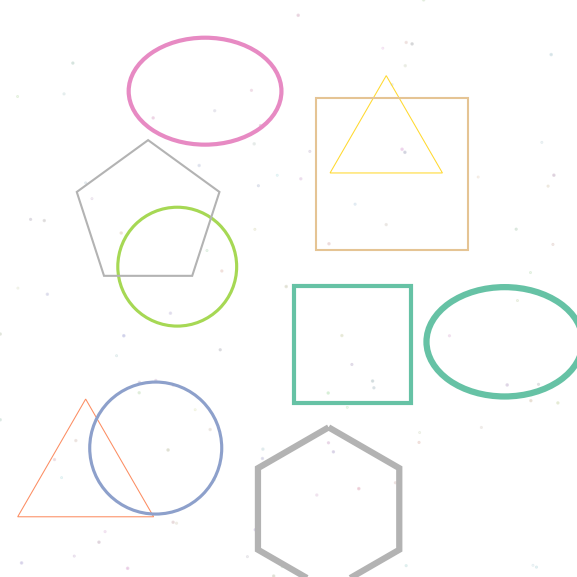[{"shape": "oval", "thickness": 3, "radius": 0.68, "center": [0.874, 0.407]}, {"shape": "square", "thickness": 2, "radius": 0.51, "center": [0.611, 0.402]}, {"shape": "triangle", "thickness": 0.5, "radius": 0.68, "center": [0.148, 0.172]}, {"shape": "circle", "thickness": 1.5, "radius": 0.57, "center": [0.27, 0.223]}, {"shape": "oval", "thickness": 2, "radius": 0.66, "center": [0.355, 0.841]}, {"shape": "circle", "thickness": 1.5, "radius": 0.51, "center": [0.307, 0.537]}, {"shape": "triangle", "thickness": 0.5, "radius": 0.56, "center": [0.669, 0.756]}, {"shape": "square", "thickness": 1, "radius": 0.66, "center": [0.679, 0.697]}, {"shape": "hexagon", "thickness": 3, "radius": 0.71, "center": [0.569, 0.118]}, {"shape": "pentagon", "thickness": 1, "radius": 0.65, "center": [0.256, 0.627]}]